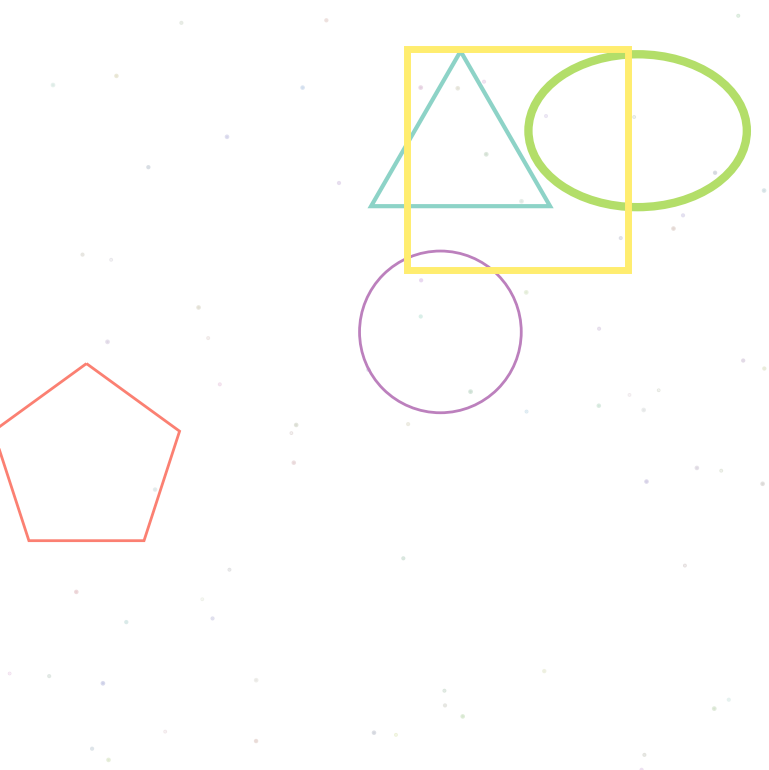[{"shape": "triangle", "thickness": 1.5, "radius": 0.67, "center": [0.598, 0.799]}, {"shape": "pentagon", "thickness": 1, "radius": 0.64, "center": [0.112, 0.401]}, {"shape": "oval", "thickness": 3, "radius": 0.71, "center": [0.828, 0.83]}, {"shape": "circle", "thickness": 1, "radius": 0.53, "center": [0.572, 0.569]}, {"shape": "square", "thickness": 2.5, "radius": 0.72, "center": [0.672, 0.793]}]